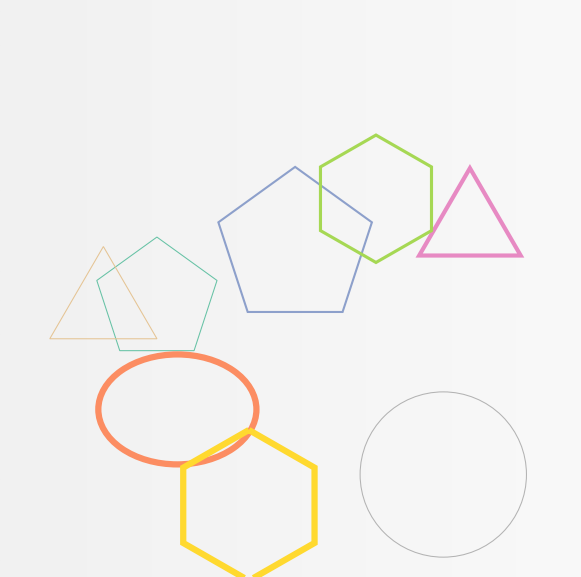[{"shape": "pentagon", "thickness": 0.5, "radius": 0.54, "center": [0.27, 0.48]}, {"shape": "oval", "thickness": 3, "radius": 0.68, "center": [0.305, 0.29]}, {"shape": "pentagon", "thickness": 1, "radius": 0.69, "center": [0.508, 0.571]}, {"shape": "triangle", "thickness": 2, "radius": 0.5, "center": [0.808, 0.607]}, {"shape": "hexagon", "thickness": 1.5, "radius": 0.55, "center": [0.647, 0.655]}, {"shape": "hexagon", "thickness": 3, "radius": 0.65, "center": [0.428, 0.124]}, {"shape": "triangle", "thickness": 0.5, "radius": 0.53, "center": [0.178, 0.466]}, {"shape": "circle", "thickness": 0.5, "radius": 0.72, "center": [0.763, 0.177]}]